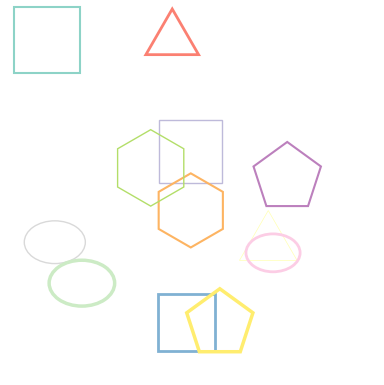[{"shape": "square", "thickness": 1.5, "radius": 0.43, "center": [0.123, 0.897]}, {"shape": "triangle", "thickness": 0.5, "radius": 0.43, "center": [0.697, 0.367]}, {"shape": "square", "thickness": 1, "radius": 0.41, "center": [0.494, 0.607]}, {"shape": "triangle", "thickness": 2, "radius": 0.4, "center": [0.447, 0.898]}, {"shape": "square", "thickness": 2, "radius": 0.37, "center": [0.485, 0.162]}, {"shape": "hexagon", "thickness": 1.5, "radius": 0.48, "center": [0.496, 0.454]}, {"shape": "hexagon", "thickness": 1, "radius": 0.5, "center": [0.391, 0.564]}, {"shape": "oval", "thickness": 2, "radius": 0.35, "center": [0.709, 0.343]}, {"shape": "oval", "thickness": 1, "radius": 0.4, "center": [0.142, 0.371]}, {"shape": "pentagon", "thickness": 1.5, "radius": 0.46, "center": [0.746, 0.539]}, {"shape": "oval", "thickness": 2.5, "radius": 0.43, "center": [0.213, 0.265]}, {"shape": "pentagon", "thickness": 2.5, "radius": 0.45, "center": [0.571, 0.16]}]